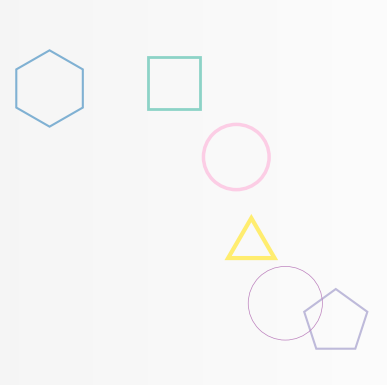[{"shape": "square", "thickness": 2, "radius": 0.34, "center": [0.448, 0.784]}, {"shape": "pentagon", "thickness": 1.5, "radius": 0.43, "center": [0.867, 0.164]}, {"shape": "hexagon", "thickness": 1.5, "radius": 0.5, "center": [0.128, 0.77]}, {"shape": "circle", "thickness": 2.5, "radius": 0.42, "center": [0.61, 0.592]}, {"shape": "circle", "thickness": 0.5, "radius": 0.48, "center": [0.736, 0.212]}, {"shape": "triangle", "thickness": 3, "radius": 0.35, "center": [0.649, 0.364]}]